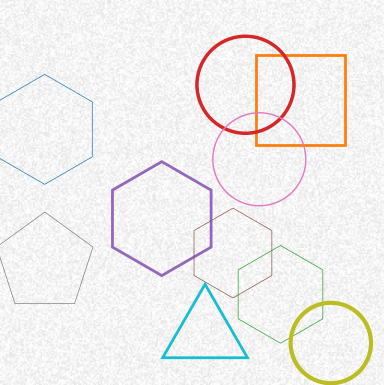[{"shape": "hexagon", "thickness": 0.5, "radius": 0.71, "center": [0.116, 0.664]}, {"shape": "square", "thickness": 2, "radius": 0.58, "center": [0.781, 0.74]}, {"shape": "hexagon", "thickness": 0.5, "radius": 0.63, "center": [0.729, 0.235]}, {"shape": "circle", "thickness": 2.5, "radius": 0.63, "center": [0.638, 0.78]}, {"shape": "hexagon", "thickness": 2, "radius": 0.74, "center": [0.42, 0.432]}, {"shape": "hexagon", "thickness": 0.5, "radius": 0.58, "center": [0.605, 0.343]}, {"shape": "circle", "thickness": 1, "radius": 0.6, "center": [0.674, 0.586]}, {"shape": "pentagon", "thickness": 0.5, "radius": 0.66, "center": [0.116, 0.318]}, {"shape": "circle", "thickness": 3, "radius": 0.52, "center": [0.859, 0.109]}, {"shape": "triangle", "thickness": 2, "radius": 0.64, "center": [0.533, 0.134]}]